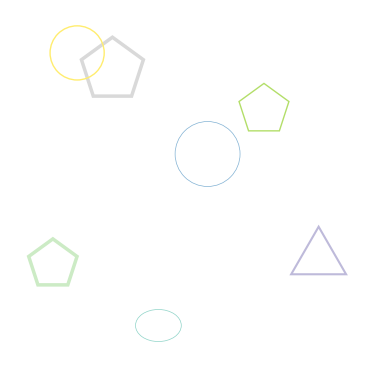[{"shape": "oval", "thickness": 0.5, "radius": 0.3, "center": [0.411, 0.155]}, {"shape": "triangle", "thickness": 1.5, "radius": 0.41, "center": [0.828, 0.329]}, {"shape": "circle", "thickness": 0.5, "radius": 0.42, "center": [0.539, 0.6]}, {"shape": "pentagon", "thickness": 1, "radius": 0.34, "center": [0.686, 0.715]}, {"shape": "pentagon", "thickness": 2.5, "radius": 0.42, "center": [0.292, 0.819]}, {"shape": "pentagon", "thickness": 2.5, "radius": 0.33, "center": [0.137, 0.313]}, {"shape": "circle", "thickness": 1, "radius": 0.35, "center": [0.2, 0.863]}]